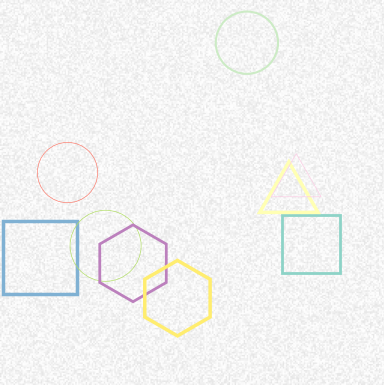[{"shape": "square", "thickness": 2, "radius": 0.38, "center": [0.807, 0.365]}, {"shape": "triangle", "thickness": 2.5, "radius": 0.44, "center": [0.75, 0.492]}, {"shape": "circle", "thickness": 0.5, "radius": 0.39, "center": [0.175, 0.552]}, {"shape": "square", "thickness": 2.5, "radius": 0.48, "center": [0.104, 0.332]}, {"shape": "circle", "thickness": 0.5, "radius": 0.46, "center": [0.274, 0.362]}, {"shape": "triangle", "thickness": 0.5, "radius": 0.37, "center": [0.769, 0.526]}, {"shape": "hexagon", "thickness": 2, "radius": 0.5, "center": [0.345, 0.316]}, {"shape": "circle", "thickness": 1.5, "radius": 0.4, "center": [0.641, 0.889]}, {"shape": "hexagon", "thickness": 2.5, "radius": 0.49, "center": [0.461, 0.226]}]